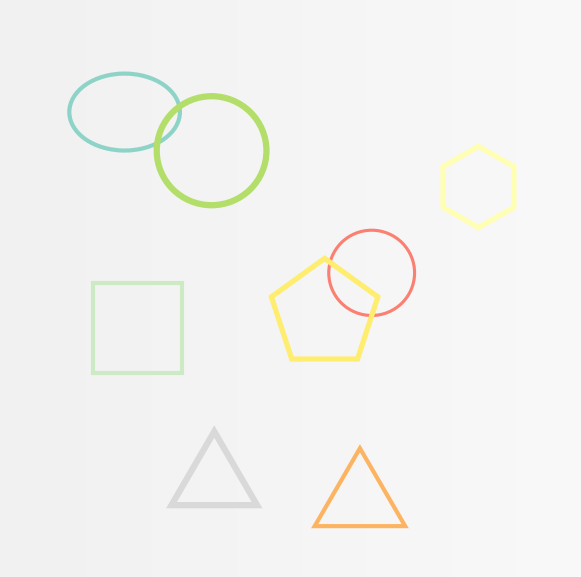[{"shape": "oval", "thickness": 2, "radius": 0.48, "center": [0.214, 0.805]}, {"shape": "hexagon", "thickness": 2.5, "radius": 0.35, "center": [0.823, 0.675]}, {"shape": "circle", "thickness": 1.5, "radius": 0.37, "center": [0.639, 0.527]}, {"shape": "triangle", "thickness": 2, "radius": 0.45, "center": [0.619, 0.133]}, {"shape": "circle", "thickness": 3, "radius": 0.47, "center": [0.364, 0.738]}, {"shape": "triangle", "thickness": 3, "radius": 0.42, "center": [0.369, 0.167]}, {"shape": "square", "thickness": 2, "radius": 0.39, "center": [0.237, 0.431]}, {"shape": "pentagon", "thickness": 2.5, "radius": 0.48, "center": [0.558, 0.455]}]